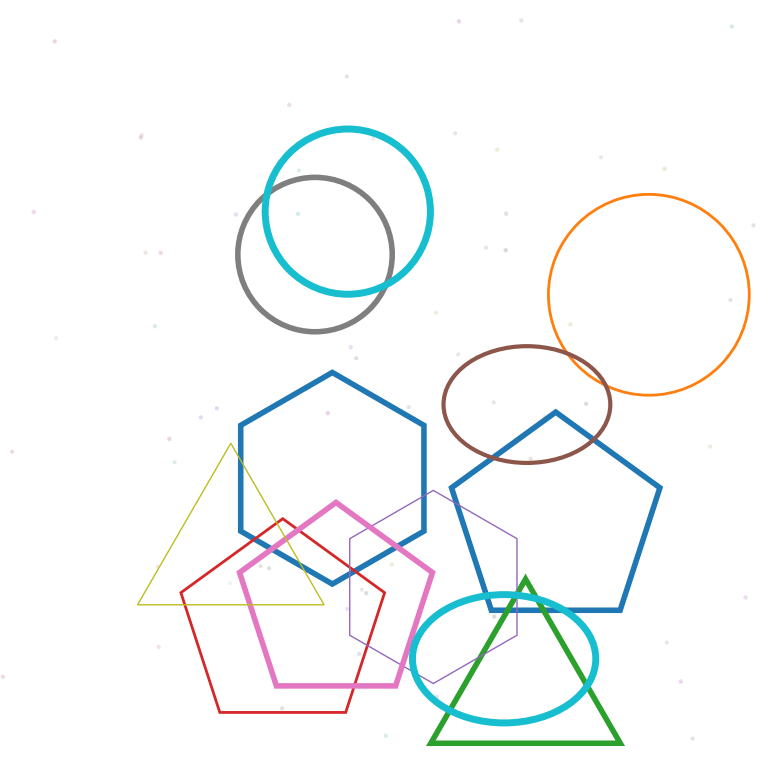[{"shape": "hexagon", "thickness": 2, "radius": 0.69, "center": [0.432, 0.379]}, {"shape": "pentagon", "thickness": 2, "radius": 0.71, "center": [0.722, 0.323]}, {"shape": "circle", "thickness": 1, "radius": 0.65, "center": [0.843, 0.617]}, {"shape": "triangle", "thickness": 2, "radius": 0.71, "center": [0.683, 0.106]}, {"shape": "pentagon", "thickness": 1, "radius": 0.7, "center": [0.367, 0.187]}, {"shape": "hexagon", "thickness": 0.5, "radius": 0.63, "center": [0.563, 0.238]}, {"shape": "oval", "thickness": 1.5, "radius": 0.54, "center": [0.684, 0.475]}, {"shape": "pentagon", "thickness": 2, "radius": 0.66, "center": [0.436, 0.216]}, {"shape": "circle", "thickness": 2, "radius": 0.5, "center": [0.409, 0.669]}, {"shape": "triangle", "thickness": 0.5, "radius": 0.7, "center": [0.3, 0.284]}, {"shape": "oval", "thickness": 2.5, "radius": 0.6, "center": [0.655, 0.144]}, {"shape": "circle", "thickness": 2.5, "radius": 0.54, "center": [0.452, 0.725]}]